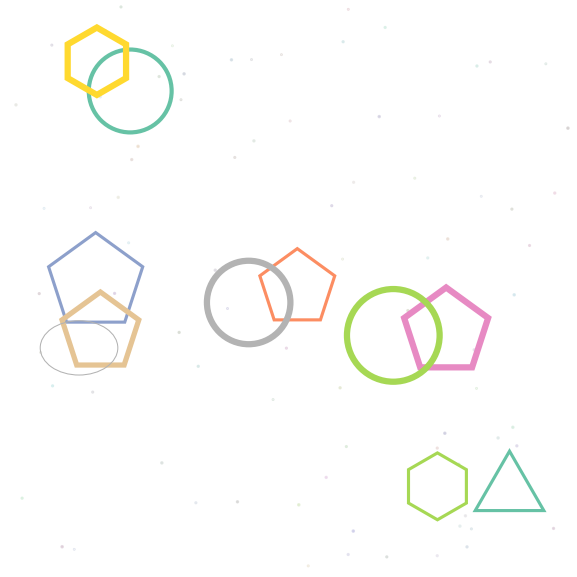[{"shape": "circle", "thickness": 2, "radius": 0.36, "center": [0.225, 0.842]}, {"shape": "triangle", "thickness": 1.5, "radius": 0.34, "center": [0.882, 0.149]}, {"shape": "pentagon", "thickness": 1.5, "radius": 0.34, "center": [0.515, 0.5]}, {"shape": "pentagon", "thickness": 1.5, "radius": 0.43, "center": [0.166, 0.511]}, {"shape": "pentagon", "thickness": 3, "radius": 0.38, "center": [0.773, 0.425]}, {"shape": "circle", "thickness": 3, "radius": 0.4, "center": [0.681, 0.418]}, {"shape": "hexagon", "thickness": 1.5, "radius": 0.29, "center": [0.757, 0.157]}, {"shape": "hexagon", "thickness": 3, "radius": 0.29, "center": [0.168, 0.893]}, {"shape": "pentagon", "thickness": 2.5, "radius": 0.35, "center": [0.174, 0.424]}, {"shape": "circle", "thickness": 3, "radius": 0.36, "center": [0.431, 0.475]}, {"shape": "oval", "thickness": 0.5, "radius": 0.34, "center": [0.137, 0.397]}]